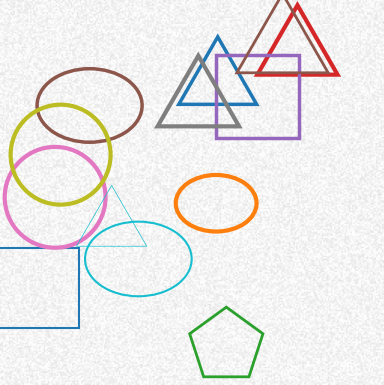[{"shape": "square", "thickness": 1.5, "radius": 0.52, "center": [0.101, 0.252]}, {"shape": "triangle", "thickness": 2.5, "radius": 0.58, "center": [0.565, 0.787]}, {"shape": "oval", "thickness": 3, "radius": 0.52, "center": [0.561, 0.472]}, {"shape": "pentagon", "thickness": 2, "radius": 0.5, "center": [0.588, 0.102]}, {"shape": "triangle", "thickness": 3, "radius": 0.6, "center": [0.773, 0.866]}, {"shape": "square", "thickness": 2.5, "radius": 0.54, "center": [0.669, 0.749]}, {"shape": "oval", "thickness": 2.5, "radius": 0.68, "center": [0.233, 0.726]}, {"shape": "triangle", "thickness": 2, "radius": 0.68, "center": [0.734, 0.879]}, {"shape": "circle", "thickness": 3, "radius": 0.65, "center": [0.143, 0.488]}, {"shape": "triangle", "thickness": 3, "radius": 0.61, "center": [0.515, 0.733]}, {"shape": "circle", "thickness": 3, "radius": 0.65, "center": [0.157, 0.598]}, {"shape": "oval", "thickness": 1.5, "radius": 0.69, "center": [0.359, 0.327]}, {"shape": "triangle", "thickness": 0.5, "radius": 0.53, "center": [0.29, 0.413]}]